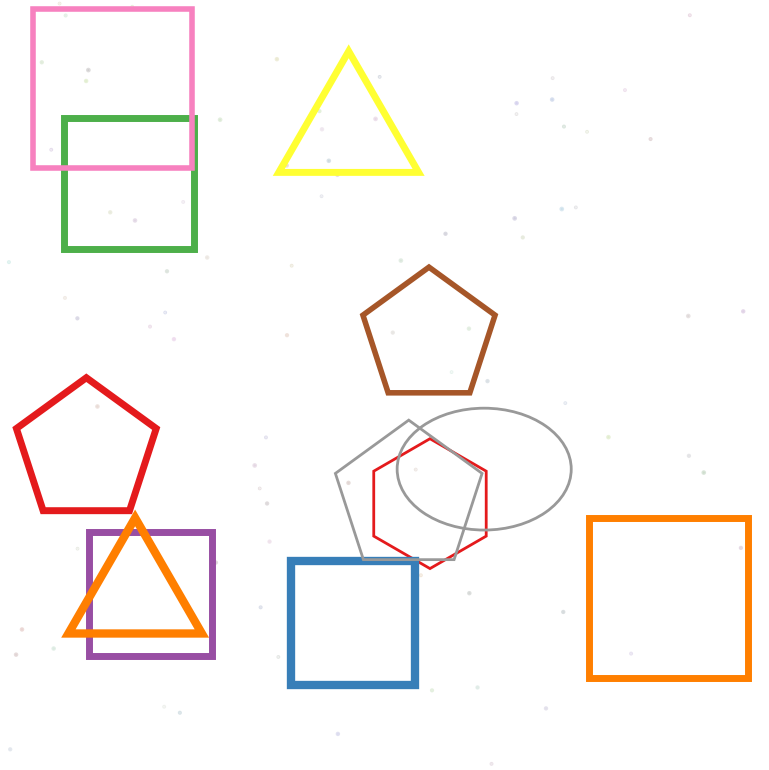[{"shape": "hexagon", "thickness": 1, "radius": 0.42, "center": [0.558, 0.346]}, {"shape": "pentagon", "thickness": 2.5, "radius": 0.48, "center": [0.112, 0.414]}, {"shape": "square", "thickness": 3, "radius": 0.4, "center": [0.458, 0.191]}, {"shape": "square", "thickness": 2.5, "radius": 0.42, "center": [0.168, 0.762]}, {"shape": "square", "thickness": 2.5, "radius": 0.4, "center": [0.195, 0.228]}, {"shape": "triangle", "thickness": 3, "radius": 0.5, "center": [0.176, 0.227]}, {"shape": "square", "thickness": 2.5, "radius": 0.52, "center": [0.869, 0.223]}, {"shape": "triangle", "thickness": 2.5, "radius": 0.52, "center": [0.453, 0.829]}, {"shape": "pentagon", "thickness": 2, "radius": 0.45, "center": [0.557, 0.563]}, {"shape": "square", "thickness": 2, "radius": 0.52, "center": [0.146, 0.885]}, {"shape": "oval", "thickness": 1, "radius": 0.57, "center": [0.629, 0.391]}, {"shape": "pentagon", "thickness": 1, "radius": 0.5, "center": [0.531, 0.354]}]